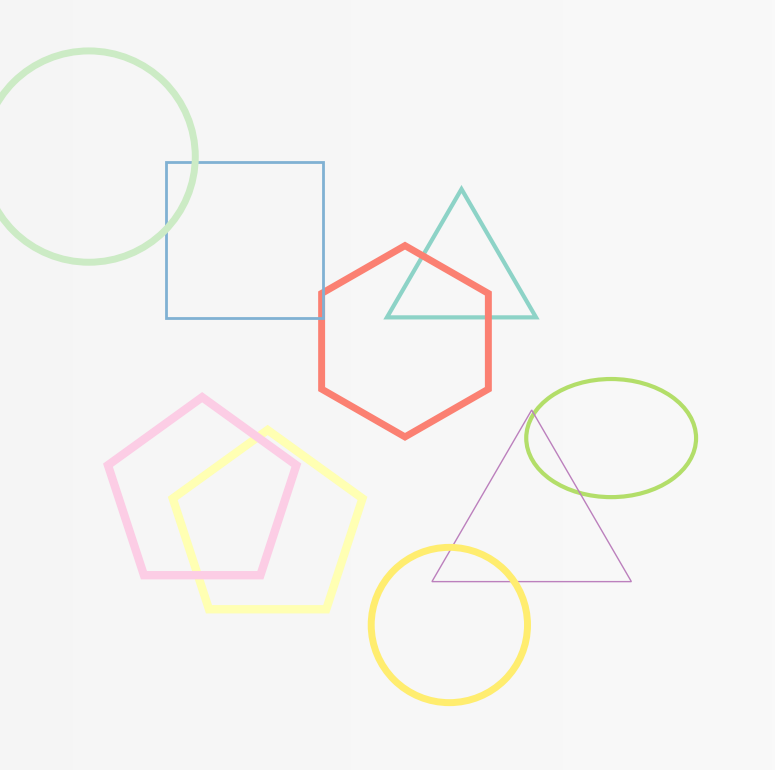[{"shape": "triangle", "thickness": 1.5, "radius": 0.56, "center": [0.595, 0.643]}, {"shape": "pentagon", "thickness": 3, "radius": 0.64, "center": [0.345, 0.313]}, {"shape": "hexagon", "thickness": 2.5, "radius": 0.62, "center": [0.523, 0.557]}, {"shape": "square", "thickness": 1, "radius": 0.51, "center": [0.315, 0.688]}, {"shape": "oval", "thickness": 1.5, "radius": 0.55, "center": [0.789, 0.431]}, {"shape": "pentagon", "thickness": 3, "radius": 0.64, "center": [0.261, 0.356]}, {"shape": "triangle", "thickness": 0.5, "radius": 0.74, "center": [0.686, 0.319]}, {"shape": "circle", "thickness": 2.5, "radius": 0.69, "center": [0.115, 0.797]}, {"shape": "circle", "thickness": 2.5, "radius": 0.5, "center": [0.58, 0.188]}]